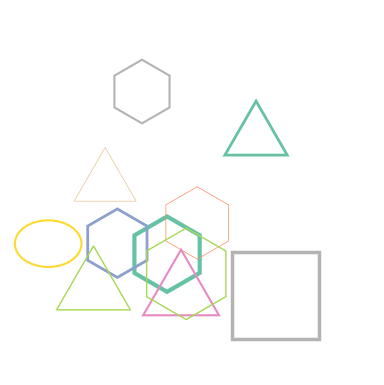[{"shape": "hexagon", "thickness": 3, "radius": 0.49, "center": [0.434, 0.34]}, {"shape": "triangle", "thickness": 2, "radius": 0.47, "center": [0.665, 0.644]}, {"shape": "hexagon", "thickness": 0.5, "radius": 0.47, "center": [0.512, 0.421]}, {"shape": "hexagon", "thickness": 2, "radius": 0.44, "center": [0.305, 0.368]}, {"shape": "triangle", "thickness": 1.5, "radius": 0.57, "center": [0.47, 0.238]}, {"shape": "triangle", "thickness": 1, "radius": 0.55, "center": [0.243, 0.25]}, {"shape": "hexagon", "thickness": 1, "radius": 0.59, "center": [0.484, 0.289]}, {"shape": "oval", "thickness": 1.5, "radius": 0.43, "center": [0.125, 0.367]}, {"shape": "triangle", "thickness": 0.5, "radius": 0.47, "center": [0.273, 0.524]}, {"shape": "hexagon", "thickness": 1.5, "radius": 0.41, "center": [0.369, 0.762]}, {"shape": "square", "thickness": 2.5, "radius": 0.57, "center": [0.715, 0.234]}]